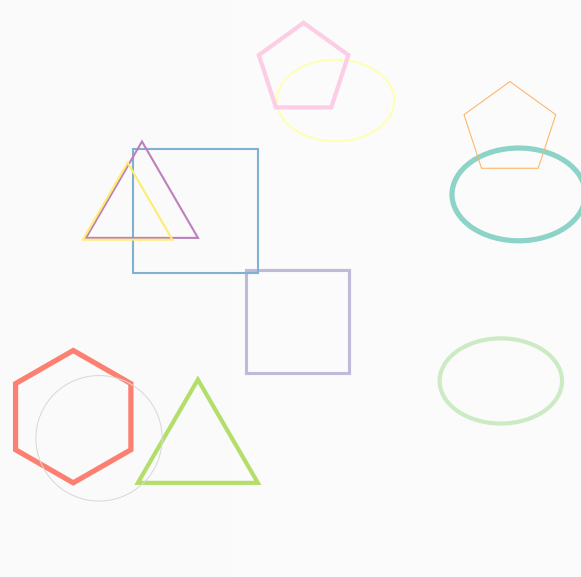[{"shape": "oval", "thickness": 2.5, "radius": 0.57, "center": [0.892, 0.662]}, {"shape": "oval", "thickness": 1, "radius": 0.51, "center": [0.577, 0.825]}, {"shape": "square", "thickness": 1.5, "radius": 0.44, "center": [0.512, 0.442]}, {"shape": "hexagon", "thickness": 2.5, "radius": 0.57, "center": [0.126, 0.278]}, {"shape": "square", "thickness": 1, "radius": 0.54, "center": [0.336, 0.633]}, {"shape": "pentagon", "thickness": 0.5, "radius": 0.41, "center": [0.877, 0.775]}, {"shape": "triangle", "thickness": 2, "radius": 0.6, "center": [0.34, 0.223]}, {"shape": "pentagon", "thickness": 2, "radius": 0.4, "center": [0.522, 0.879]}, {"shape": "circle", "thickness": 0.5, "radius": 0.54, "center": [0.17, 0.24]}, {"shape": "triangle", "thickness": 1, "radius": 0.56, "center": [0.244, 0.643]}, {"shape": "oval", "thickness": 2, "radius": 0.53, "center": [0.862, 0.34]}, {"shape": "triangle", "thickness": 1, "radius": 0.44, "center": [0.22, 0.629]}]